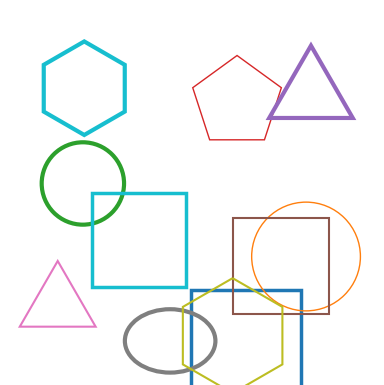[{"shape": "square", "thickness": 2.5, "radius": 0.72, "center": [0.639, 0.102]}, {"shape": "circle", "thickness": 1, "radius": 0.71, "center": [0.795, 0.334]}, {"shape": "circle", "thickness": 3, "radius": 0.53, "center": [0.215, 0.523]}, {"shape": "pentagon", "thickness": 1, "radius": 0.61, "center": [0.616, 0.735]}, {"shape": "triangle", "thickness": 3, "radius": 0.63, "center": [0.808, 0.756]}, {"shape": "square", "thickness": 1.5, "radius": 0.62, "center": [0.729, 0.308]}, {"shape": "triangle", "thickness": 1.5, "radius": 0.57, "center": [0.15, 0.208]}, {"shape": "oval", "thickness": 3, "radius": 0.59, "center": [0.442, 0.115]}, {"shape": "hexagon", "thickness": 1.5, "radius": 0.75, "center": [0.604, 0.128]}, {"shape": "square", "thickness": 2.5, "radius": 0.62, "center": [0.361, 0.377]}, {"shape": "hexagon", "thickness": 3, "radius": 0.61, "center": [0.219, 0.771]}]